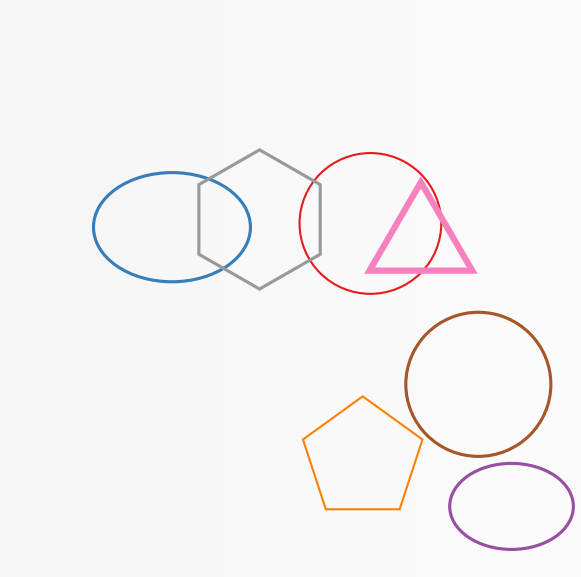[{"shape": "circle", "thickness": 1, "radius": 0.61, "center": [0.637, 0.612]}, {"shape": "oval", "thickness": 1.5, "radius": 0.68, "center": [0.296, 0.606]}, {"shape": "oval", "thickness": 1.5, "radius": 0.53, "center": [0.88, 0.122]}, {"shape": "pentagon", "thickness": 1, "radius": 0.54, "center": [0.624, 0.205]}, {"shape": "circle", "thickness": 1.5, "radius": 0.62, "center": [0.823, 0.334]}, {"shape": "triangle", "thickness": 3, "radius": 0.51, "center": [0.724, 0.582]}, {"shape": "hexagon", "thickness": 1.5, "radius": 0.6, "center": [0.447, 0.619]}]